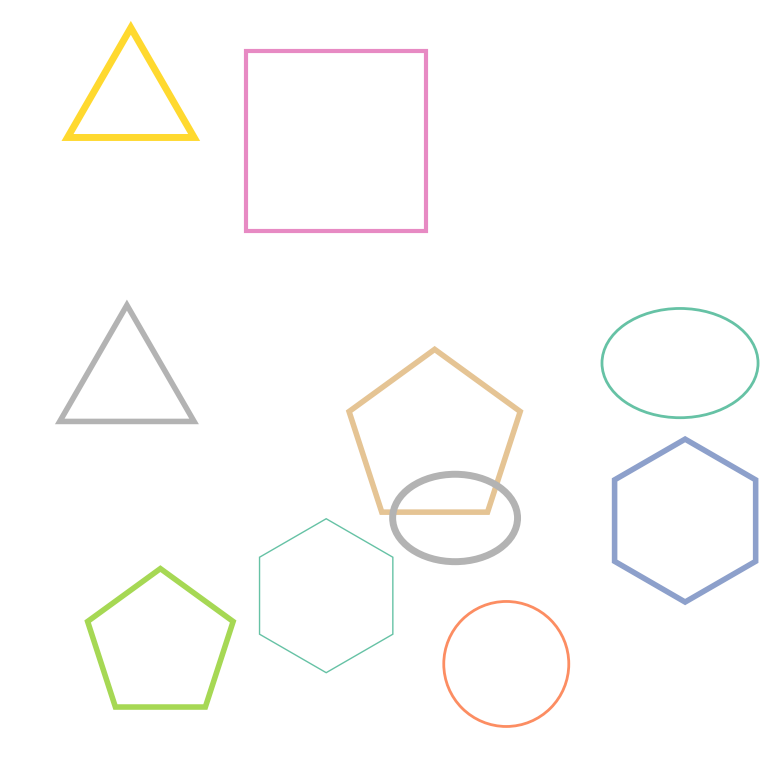[{"shape": "hexagon", "thickness": 0.5, "radius": 0.5, "center": [0.424, 0.226]}, {"shape": "oval", "thickness": 1, "radius": 0.51, "center": [0.883, 0.528]}, {"shape": "circle", "thickness": 1, "radius": 0.41, "center": [0.658, 0.138]}, {"shape": "hexagon", "thickness": 2, "radius": 0.53, "center": [0.89, 0.324]}, {"shape": "square", "thickness": 1.5, "radius": 0.59, "center": [0.436, 0.817]}, {"shape": "pentagon", "thickness": 2, "radius": 0.5, "center": [0.208, 0.162]}, {"shape": "triangle", "thickness": 2.5, "radius": 0.47, "center": [0.17, 0.869]}, {"shape": "pentagon", "thickness": 2, "radius": 0.58, "center": [0.564, 0.429]}, {"shape": "oval", "thickness": 2.5, "radius": 0.41, "center": [0.591, 0.327]}, {"shape": "triangle", "thickness": 2, "radius": 0.5, "center": [0.165, 0.503]}]